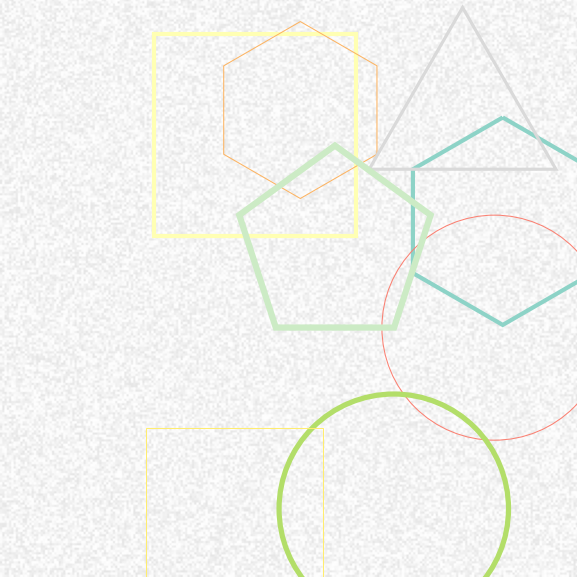[{"shape": "hexagon", "thickness": 2, "radius": 0.9, "center": [0.871, 0.616]}, {"shape": "square", "thickness": 2, "radius": 0.88, "center": [0.442, 0.765]}, {"shape": "circle", "thickness": 0.5, "radius": 0.97, "center": [0.856, 0.432]}, {"shape": "hexagon", "thickness": 0.5, "radius": 0.77, "center": [0.52, 0.809]}, {"shape": "circle", "thickness": 2.5, "radius": 0.99, "center": [0.682, 0.118]}, {"shape": "triangle", "thickness": 1.5, "radius": 0.93, "center": [0.801, 0.799]}, {"shape": "pentagon", "thickness": 3, "radius": 0.87, "center": [0.58, 0.573]}, {"shape": "square", "thickness": 0.5, "radius": 0.77, "center": [0.406, 0.105]}]